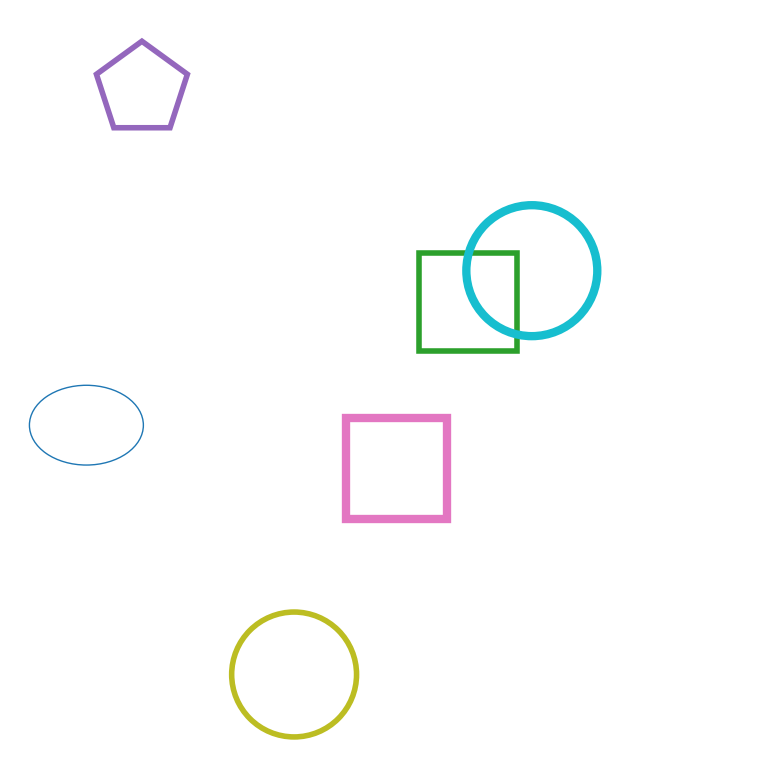[{"shape": "oval", "thickness": 0.5, "radius": 0.37, "center": [0.112, 0.448]}, {"shape": "square", "thickness": 2, "radius": 0.32, "center": [0.608, 0.608]}, {"shape": "pentagon", "thickness": 2, "radius": 0.31, "center": [0.184, 0.884]}, {"shape": "square", "thickness": 3, "radius": 0.33, "center": [0.515, 0.391]}, {"shape": "circle", "thickness": 2, "radius": 0.41, "center": [0.382, 0.124]}, {"shape": "circle", "thickness": 3, "radius": 0.43, "center": [0.691, 0.648]}]